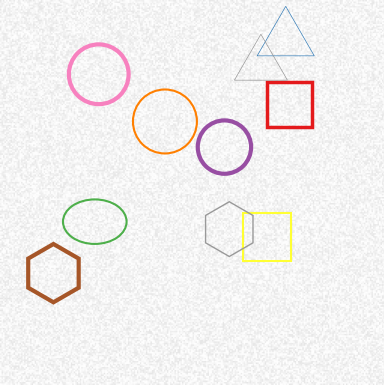[{"shape": "square", "thickness": 2.5, "radius": 0.29, "center": [0.752, 0.729]}, {"shape": "triangle", "thickness": 0.5, "radius": 0.43, "center": [0.742, 0.898]}, {"shape": "oval", "thickness": 1.5, "radius": 0.41, "center": [0.246, 0.424]}, {"shape": "circle", "thickness": 3, "radius": 0.35, "center": [0.583, 0.618]}, {"shape": "circle", "thickness": 1.5, "radius": 0.42, "center": [0.428, 0.684]}, {"shape": "square", "thickness": 1.5, "radius": 0.31, "center": [0.693, 0.384]}, {"shape": "hexagon", "thickness": 3, "radius": 0.38, "center": [0.139, 0.291]}, {"shape": "circle", "thickness": 3, "radius": 0.39, "center": [0.257, 0.807]}, {"shape": "hexagon", "thickness": 1, "radius": 0.36, "center": [0.596, 0.405]}, {"shape": "triangle", "thickness": 0.5, "radius": 0.4, "center": [0.678, 0.832]}]